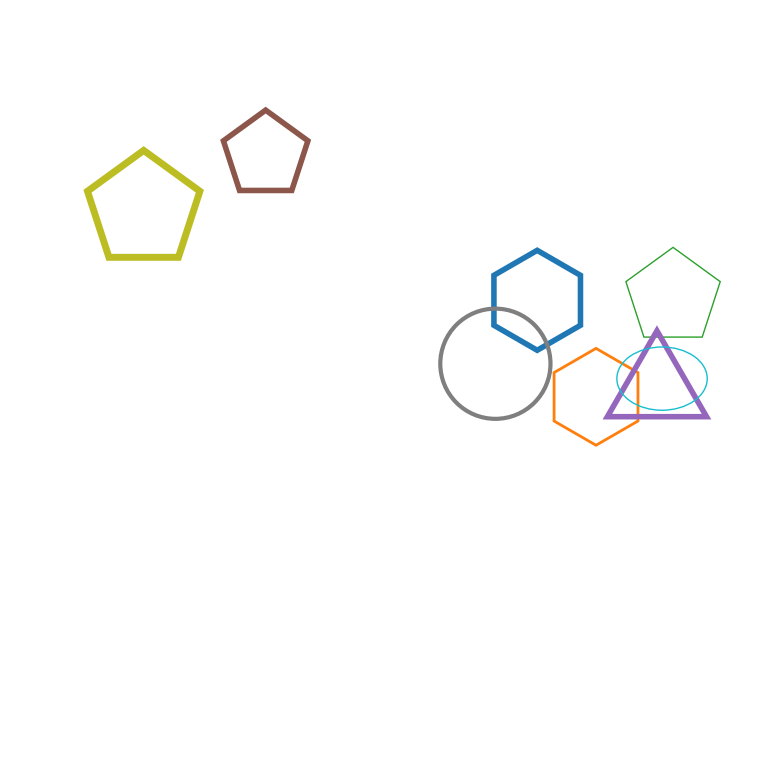[{"shape": "hexagon", "thickness": 2, "radius": 0.32, "center": [0.698, 0.61]}, {"shape": "hexagon", "thickness": 1, "radius": 0.31, "center": [0.774, 0.485]}, {"shape": "pentagon", "thickness": 0.5, "radius": 0.32, "center": [0.874, 0.614]}, {"shape": "triangle", "thickness": 2, "radius": 0.37, "center": [0.853, 0.496]}, {"shape": "pentagon", "thickness": 2, "radius": 0.29, "center": [0.345, 0.799]}, {"shape": "circle", "thickness": 1.5, "radius": 0.36, "center": [0.643, 0.528]}, {"shape": "pentagon", "thickness": 2.5, "radius": 0.38, "center": [0.187, 0.728]}, {"shape": "oval", "thickness": 0.5, "radius": 0.29, "center": [0.86, 0.508]}]